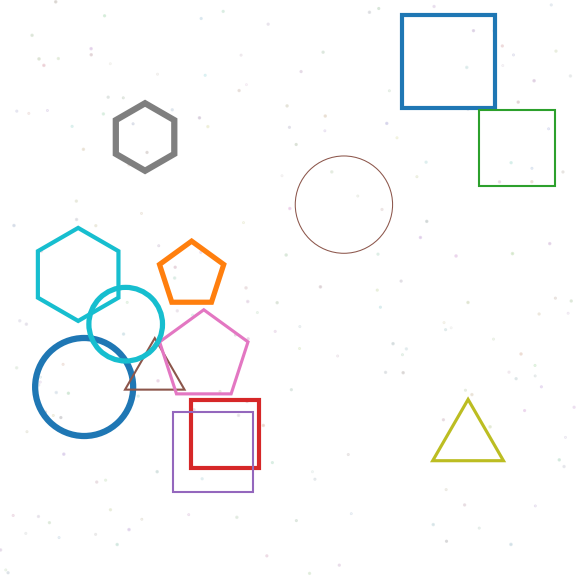[{"shape": "square", "thickness": 2, "radius": 0.4, "center": [0.777, 0.893]}, {"shape": "circle", "thickness": 3, "radius": 0.42, "center": [0.146, 0.329]}, {"shape": "pentagon", "thickness": 2.5, "radius": 0.29, "center": [0.332, 0.523]}, {"shape": "square", "thickness": 1, "radius": 0.33, "center": [0.895, 0.743]}, {"shape": "square", "thickness": 2, "radius": 0.29, "center": [0.39, 0.247]}, {"shape": "square", "thickness": 1, "radius": 0.35, "center": [0.368, 0.217]}, {"shape": "circle", "thickness": 0.5, "radius": 0.42, "center": [0.596, 0.645]}, {"shape": "triangle", "thickness": 1, "radius": 0.3, "center": [0.268, 0.354]}, {"shape": "pentagon", "thickness": 1.5, "radius": 0.4, "center": [0.353, 0.382]}, {"shape": "hexagon", "thickness": 3, "radius": 0.29, "center": [0.251, 0.762]}, {"shape": "triangle", "thickness": 1.5, "radius": 0.35, "center": [0.811, 0.237]}, {"shape": "hexagon", "thickness": 2, "radius": 0.4, "center": [0.135, 0.524]}, {"shape": "circle", "thickness": 2.5, "radius": 0.32, "center": [0.218, 0.438]}]